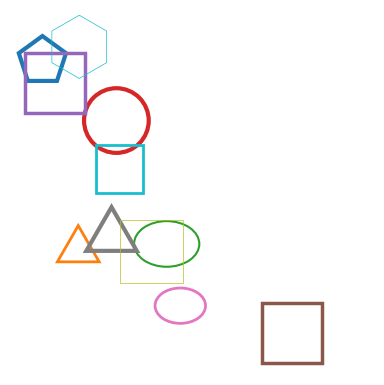[{"shape": "pentagon", "thickness": 3, "radius": 0.32, "center": [0.11, 0.842]}, {"shape": "triangle", "thickness": 2, "radius": 0.31, "center": [0.203, 0.351]}, {"shape": "oval", "thickness": 1.5, "radius": 0.42, "center": [0.433, 0.366]}, {"shape": "circle", "thickness": 3, "radius": 0.42, "center": [0.302, 0.687]}, {"shape": "square", "thickness": 2.5, "radius": 0.39, "center": [0.142, 0.784]}, {"shape": "square", "thickness": 2.5, "radius": 0.39, "center": [0.759, 0.135]}, {"shape": "oval", "thickness": 2, "radius": 0.33, "center": [0.468, 0.206]}, {"shape": "triangle", "thickness": 3, "radius": 0.38, "center": [0.29, 0.386]}, {"shape": "square", "thickness": 0.5, "radius": 0.41, "center": [0.395, 0.348]}, {"shape": "hexagon", "thickness": 0.5, "radius": 0.41, "center": [0.206, 0.878]}, {"shape": "square", "thickness": 2, "radius": 0.31, "center": [0.309, 0.561]}]